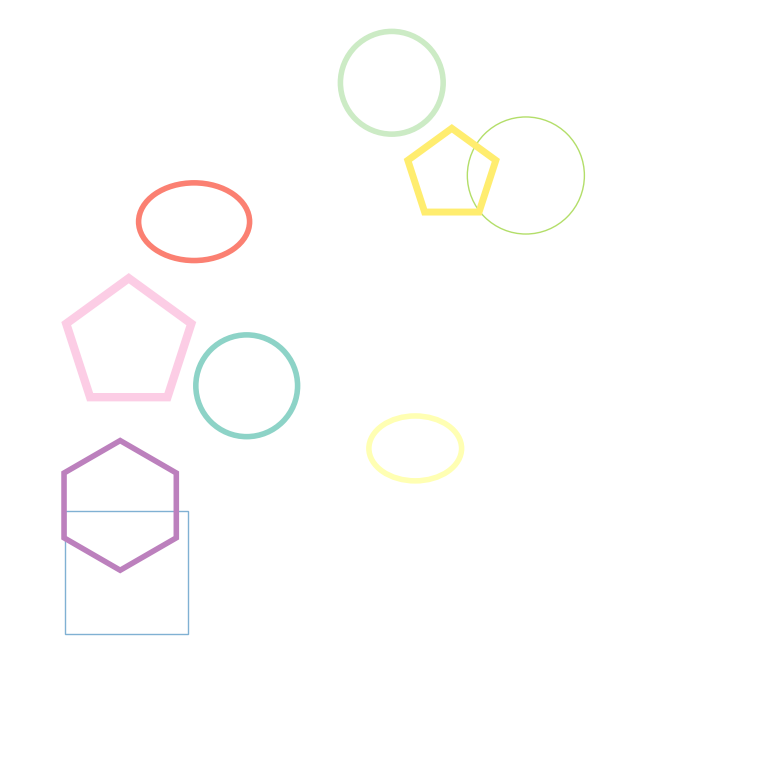[{"shape": "circle", "thickness": 2, "radius": 0.33, "center": [0.32, 0.499]}, {"shape": "oval", "thickness": 2, "radius": 0.3, "center": [0.539, 0.418]}, {"shape": "oval", "thickness": 2, "radius": 0.36, "center": [0.252, 0.712]}, {"shape": "square", "thickness": 0.5, "radius": 0.4, "center": [0.165, 0.256]}, {"shape": "circle", "thickness": 0.5, "radius": 0.38, "center": [0.683, 0.772]}, {"shape": "pentagon", "thickness": 3, "radius": 0.43, "center": [0.167, 0.553]}, {"shape": "hexagon", "thickness": 2, "radius": 0.42, "center": [0.156, 0.344]}, {"shape": "circle", "thickness": 2, "radius": 0.33, "center": [0.509, 0.893]}, {"shape": "pentagon", "thickness": 2.5, "radius": 0.3, "center": [0.587, 0.773]}]